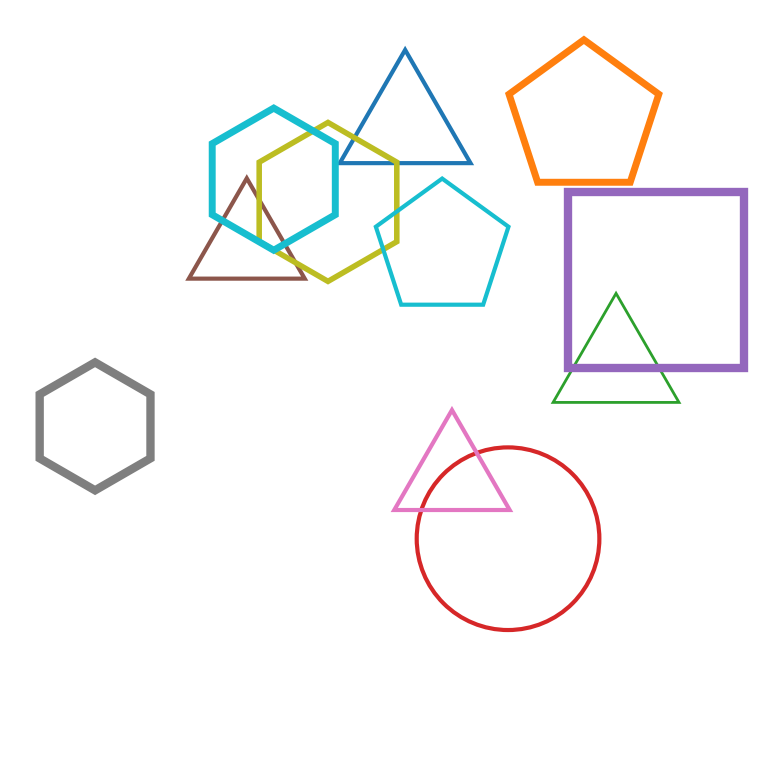[{"shape": "triangle", "thickness": 1.5, "radius": 0.49, "center": [0.526, 0.837]}, {"shape": "pentagon", "thickness": 2.5, "radius": 0.51, "center": [0.758, 0.846]}, {"shape": "triangle", "thickness": 1, "radius": 0.47, "center": [0.8, 0.525]}, {"shape": "circle", "thickness": 1.5, "radius": 0.59, "center": [0.66, 0.3]}, {"shape": "square", "thickness": 3, "radius": 0.57, "center": [0.852, 0.636]}, {"shape": "triangle", "thickness": 1.5, "radius": 0.43, "center": [0.32, 0.682]}, {"shape": "triangle", "thickness": 1.5, "radius": 0.43, "center": [0.587, 0.381]}, {"shape": "hexagon", "thickness": 3, "radius": 0.42, "center": [0.123, 0.446]}, {"shape": "hexagon", "thickness": 2, "radius": 0.52, "center": [0.426, 0.738]}, {"shape": "hexagon", "thickness": 2.5, "radius": 0.46, "center": [0.356, 0.767]}, {"shape": "pentagon", "thickness": 1.5, "radius": 0.45, "center": [0.574, 0.678]}]